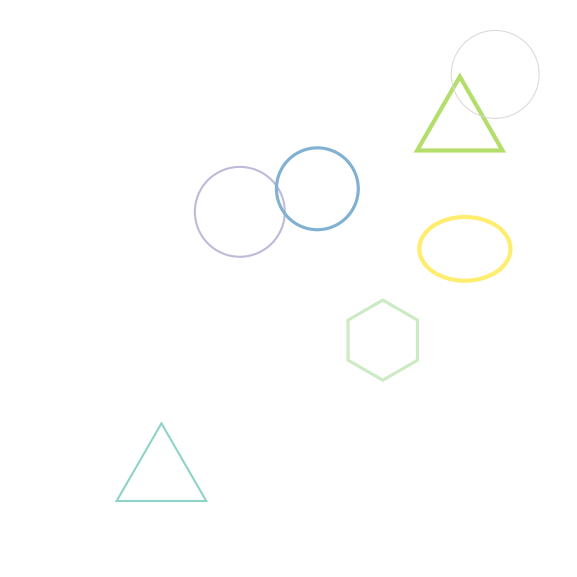[{"shape": "triangle", "thickness": 1, "radius": 0.45, "center": [0.28, 0.176]}, {"shape": "circle", "thickness": 1, "radius": 0.39, "center": [0.415, 0.632]}, {"shape": "circle", "thickness": 1.5, "radius": 0.35, "center": [0.55, 0.672]}, {"shape": "triangle", "thickness": 2, "radius": 0.43, "center": [0.796, 0.781]}, {"shape": "circle", "thickness": 0.5, "radius": 0.38, "center": [0.857, 0.87]}, {"shape": "hexagon", "thickness": 1.5, "radius": 0.35, "center": [0.663, 0.41]}, {"shape": "oval", "thickness": 2, "radius": 0.39, "center": [0.805, 0.568]}]